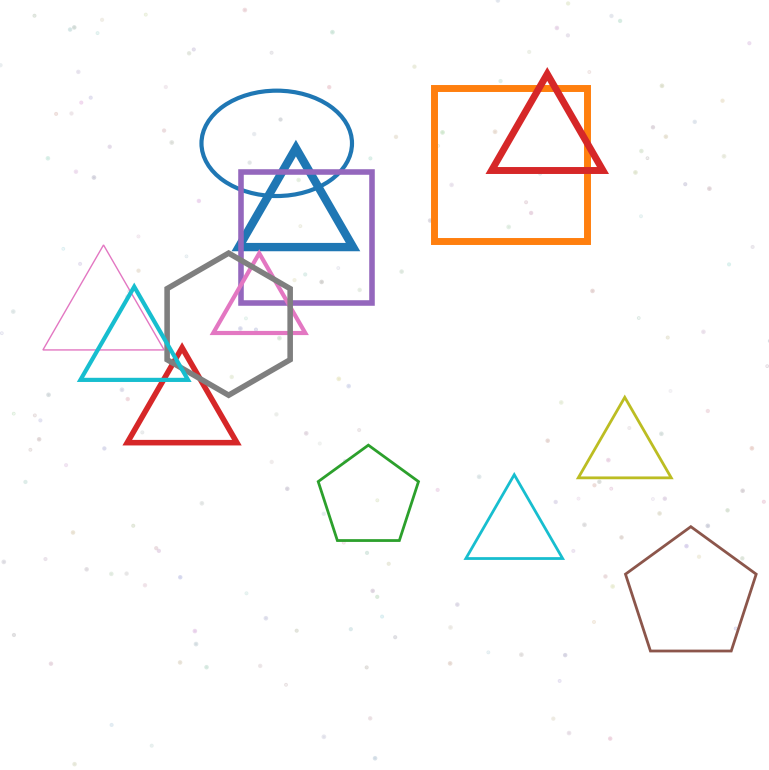[{"shape": "triangle", "thickness": 3, "radius": 0.43, "center": [0.384, 0.722]}, {"shape": "oval", "thickness": 1.5, "radius": 0.49, "center": [0.359, 0.814]}, {"shape": "square", "thickness": 2.5, "radius": 0.5, "center": [0.664, 0.787]}, {"shape": "pentagon", "thickness": 1, "radius": 0.34, "center": [0.478, 0.353]}, {"shape": "triangle", "thickness": 2, "radius": 0.41, "center": [0.236, 0.466]}, {"shape": "triangle", "thickness": 2.5, "radius": 0.42, "center": [0.711, 0.82]}, {"shape": "square", "thickness": 2, "radius": 0.42, "center": [0.398, 0.692]}, {"shape": "pentagon", "thickness": 1, "radius": 0.45, "center": [0.897, 0.227]}, {"shape": "triangle", "thickness": 0.5, "radius": 0.45, "center": [0.134, 0.591]}, {"shape": "triangle", "thickness": 1.5, "radius": 0.35, "center": [0.337, 0.602]}, {"shape": "hexagon", "thickness": 2, "radius": 0.46, "center": [0.297, 0.579]}, {"shape": "triangle", "thickness": 1, "radius": 0.35, "center": [0.811, 0.414]}, {"shape": "triangle", "thickness": 1.5, "radius": 0.4, "center": [0.174, 0.547]}, {"shape": "triangle", "thickness": 1, "radius": 0.36, "center": [0.668, 0.311]}]